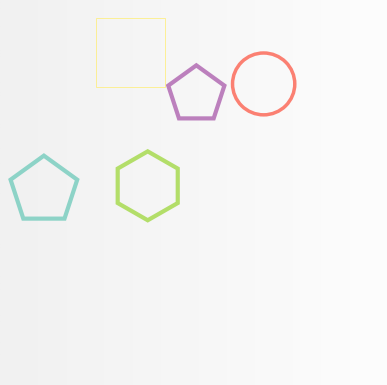[{"shape": "pentagon", "thickness": 3, "radius": 0.45, "center": [0.113, 0.505]}, {"shape": "circle", "thickness": 2.5, "radius": 0.4, "center": [0.68, 0.782]}, {"shape": "hexagon", "thickness": 3, "radius": 0.45, "center": [0.381, 0.517]}, {"shape": "pentagon", "thickness": 3, "radius": 0.38, "center": [0.507, 0.754]}, {"shape": "square", "thickness": 0.5, "radius": 0.45, "center": [0.338, 0.864]}]